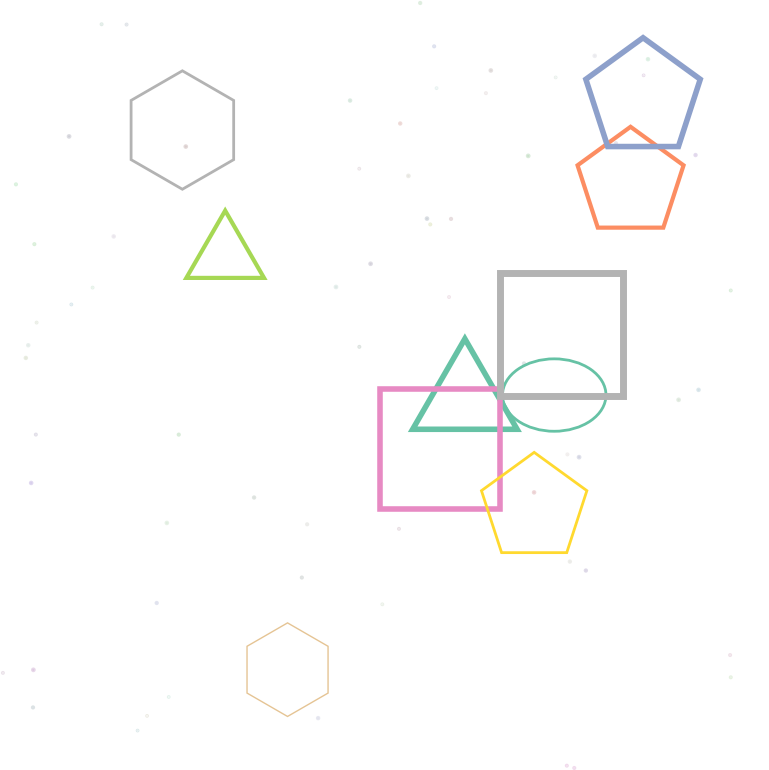[{"shape": "triangle", "thickness": 2, "radius": 0.39, "center": [0.604, 0.482]}, {"shape": "oval", "thickness": 1, "radius": 0.34, "center": [0.72, 0.487]}, {"shape": "pentagon", "thickness": 1.5, "radius": 0.36, "center": [0.819, 0.763]}, {"shape": "pentagon", "thickness": 2, "radius": 0.39, "center": [0.835, 0.873]}, {"shape": "square", "thickness": 2, "radius": 0.39, "center": [0.571, 0.417]}, {"shape": "triangle", "thickness": 1.5, "radius": 0.29, "center": [0.292, 0.668]}, {"shape": "pentagon", "thickness": 1, "radius": 0.36, "center": [0.694, 0.341]}, {"shape": "hexagon", "thickness": 0.5, "radius": 0.3, "center": [0.373, 0.13]}, {"shape": "hexagon", "thickness": 1, "radius": 0.38, "center": [0.237, 0.831]}, {"shape": "square", "thickness": 2.5, "radius": 0.4, "center": [0.729, 0.565]}]